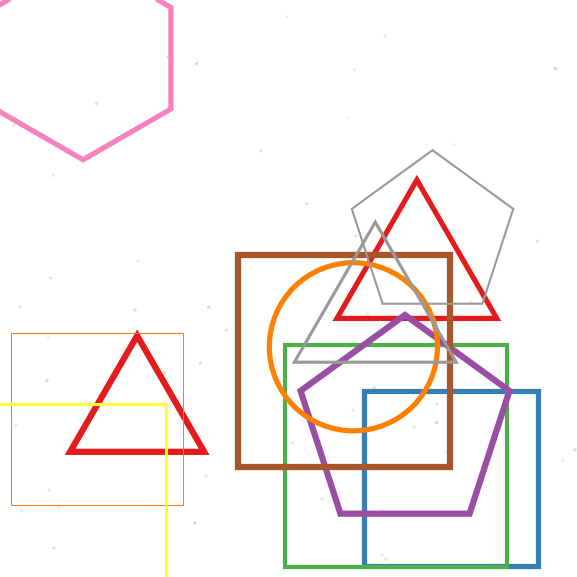[{"shape": "triangle", "thickness": 2.5, "radius": 0.8, "center": [0.722, 0.528]}, {"shape": "triangle", "thickness": 3, "radius": 0.67, "center": [0.237, 0.284]}, {"shape": "square", "thickness": 2.5, "radius": 0.76, "center": [0.781, 0.17]}, {"shape": "square", "thickness": 2, "radius": 0.96, "center": [0.686, 0.209]}, {"shape": "pentagon", "thickness": 3, "radius": 0.95, "center": [0.701, 0.264]}, {"shape": "square", "thickness": 0.5, "radius": 0.74, "center": [0.168, 0.273]}, {"shape": "circle", "thickness": 2.5, "radius": 0.73, "center": [0.612, 0.399]}, {"shape": "square", "thickness": 1.5, "radius": 0.75, "center": [0.137, 0.15]}, {"shape": "square", "thickness": 3, "radius": 0.92, "center": [0.596, 0.374]}, {"shape": "hexagon", "thickness": 2.5, "radius": 0.88, "center": [0.144, 0.898]}, {"shape": "triangle", "thickness": 1.5, "radius": 0.81, "center": [0.65, 0.453]}, {"shape": "pentagon", "thickness": 1, "radius": 0.73, "center": [0.749, 0.592]}]